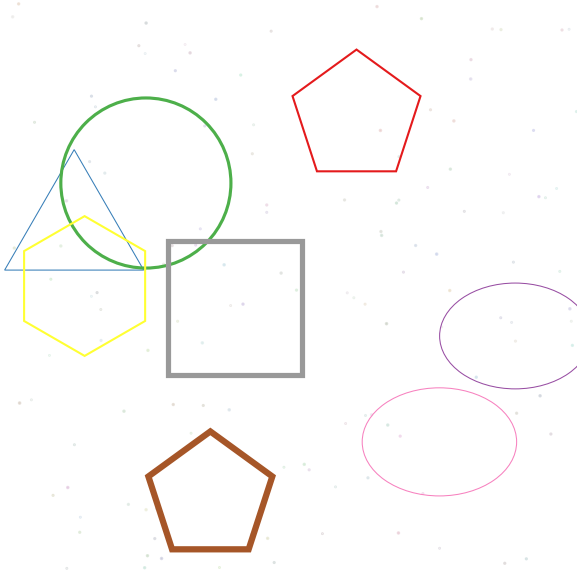[{"shape": "pentagon", "thickness": 1, "radius": 0.58, "center": [0.617, 0.797]}, {"shape": "triangle", "thickness": 0.5, "radius": 0.7, "center": [0.128, 0.601]}, {"shape": "circle", "thickness": 1.5, "radius": 0.74, "center": [0.253, 0.682]}, {"shape": "oval", "thickness": 0.5, "radius": 0.65, "center": [0.892, 0.417]}, {"shape": "hexagon", "thickness": 1, "radius": 0.61, "center": [0.147, 0.504]}, {"shape": "pentagon", "thickness": 3, "radius": 0.56, "center": [0.364, 0.139]}, {"shape": "oval", "thickness": 0.5, "radius": 0.67, "center": [0.761, 0.234]}, {"shape": "square", "thickness": 2.5, "radius": 0.58, "center": [0.406, 0.466]}]